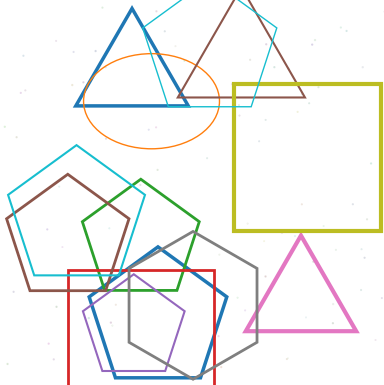[{"shape": "pentagon", "thickness": 2.5, "radius": 0.94, "center": [0.41, 0.171]}, {"shape": "triangle", "thickness": 2.5, "radius": 0.84, "center": [0.343, 0.809]}, {"shape": "oval", "thickness": 1, "radius": 0.88, "center": [0.394, 0.737]}, {"shape": "pentagon", "thickness": 2, "radius": 0.8, "center": [0.366, 0.375]}, {"shape": "square", "thickness": 2, "radius": 0.95, "center": [0.367, 0.108]}, {"shape": "pentagon", "thickness": 1.5, "radius": 0.69, "center": [0.347, 0.149]}, {"shape": "triangle", "thickness": 1.5, "radius": 0.95, "center": [0.627, 0.842]}, {"shape": "pentagon", "thickness": 2, "radius": 0.84, "center": [0.176, 0.38]}, {"shape": "triangle", "thickness": 3, "radius": 0.83, "center": [0.782, 0.223]}, {"shape": "hexagon", "thickness": 2, "radius": 0.96, "center": [0.501, 0.207]}, {"shape": "square", "thickness": 3, "radius": 0.95, "center": [0.799, 0.591]}, {"shape": "pentagon", "thickness": 1.5, "radius": 0.93, "center": [0.199, 0.436]}, {"shape": "pentagon", "thickness": 1, "radius": 0.92, "center": [0.545, 0.871]}]